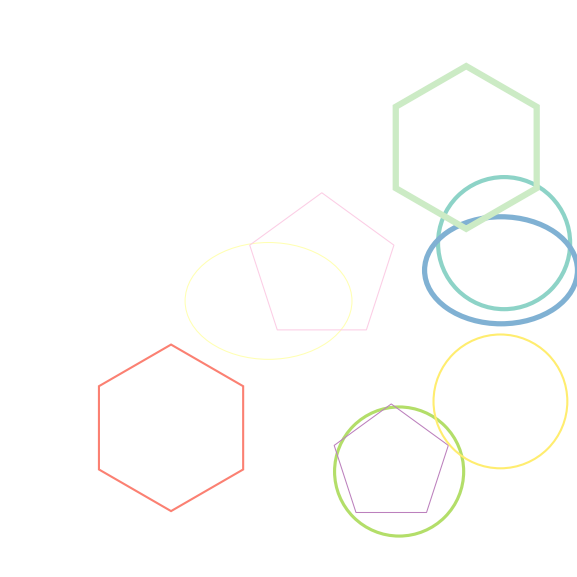[{"shape": "circle", "thickness": 2, "radius": 0.57, "center": [0.873, 0.578]}, {"shape": "oval", "thickness": 0.5, "radius": 0.72, "center": [0.465, 0.478]}, {"shape": "hexagon", "thickness": 1, "radius": 0.72, "center": [0.296, 0.258]}, {"shape": "oval", "thickness": 2.5, "radius": 0.66, "center": [0.868, 0.531]}, {"shape": "circle", "thickness": 1.5, "radius": 0.56, "center": [0.691, 0.183]}, {"shape": "pentagon", "thickness": 0.5, "radius": 0.66, "center": [0.557, 0.534]}, {"shape": "pentagon", "thickness": 0.5, "radius": 0.52, "center": [0.677, 0.196]}, {"shape": "hexagon", "thickness": 3, "radius": 0.7, "center": [0.807, 0.744]}, {"shape": "circle", "thickness": 1, "radius": 0.58, "center": [0.867, 0.304]}]